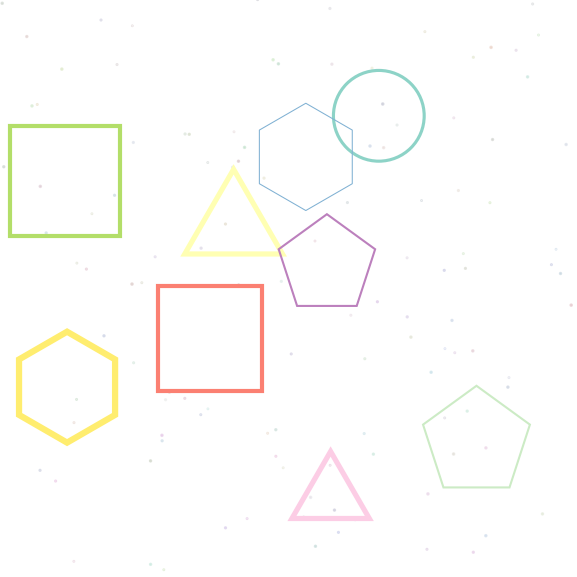[{"shape": "circle", "thickness": 1.5, "radius": 0.39, "center": [0.656, 0.799]}, {"shape": "triangle", "thickness": 2.5, "radius": 0.49, "center": [0.405, 0.608]}, {"shape": "square", "thickness": 2, "radius": 0.45, "center": [0.364, 0.413]}, {"shape": "hexagon", "thickness": 0.5, "radius": 0.46, "center": [0.53, 0.727]}, {"shape": "square", "thickness": 2, "radius": 0.47, "center": [0.113, 0.686]}, {"shape": "triangle", "thickness": 2.5, "radius": 0.39, "center": [0.572, 0.14]}, {"shape": "pentagon", "thickness": 1, "radius": 0.44, "center": [0.566, 0.54]}, {"shape": "pentagon", "thickness": 1, "radius": 0.49, "center": [0.825, 0.234]}, {"shape": "hexagon", "thickness": 3, "radius": 0.48, "center": [0.116, 0.329]}]